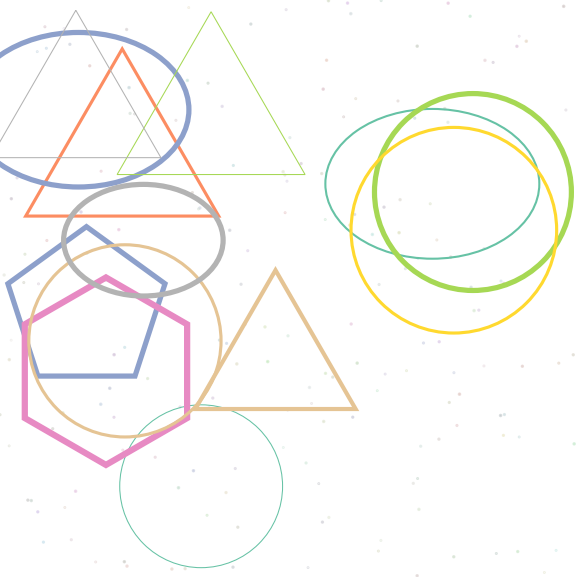[{"shape": "oval", "thickness": 1, "radius": 0.93, "center": [0.749, 0.681]}, {"shape": "circle", "thickness": 0.5, "radius": 0.7, "center": [0.348, 0.157]}, {"shape": "triangle", "thickness": 1.5, "radius": 0.96, "center": [0.212, 0.721]}, {"shape": "oval", "thickness": 2.5, "radius": 0.96, "center": [0.136, 0.809]}, {"shape": "pentagon", "thickness": 2.5, "radius": 0.72, "center": [0.15, 0.464]}, {"shape": "hexagon", "thickness": 3, "radius": 0.81, "center": [0.183, 0.356]}, {"shape": "circle", "thickness": 2.5, "radius": 0.85, "center": [0.819, 0.667]}, {"shape": "triangle", "thickness": 0.5, "radius": 0.94, "center": [0.366, 0.791]}, {"shape": "circle", "thickness": 1.5, "radius": 0.89, "center": [0.786, 0.6]}, {"shape": "circle", "thickness": 1.5, "radius": 0.83, "center": [0.216, 0.409]}, {"shape": "triangle", "thickness": 2, "radius": 0.8, "center": [0.477, 0.371]}, {"shape": "triangle", "thickness": 0.5, "radius": 0.85, "center": [0.131, 0.811]}, {"shape": "oval", "thickness": 2.5, "radius": 0.69, "center": [0.248, 0.583]}]